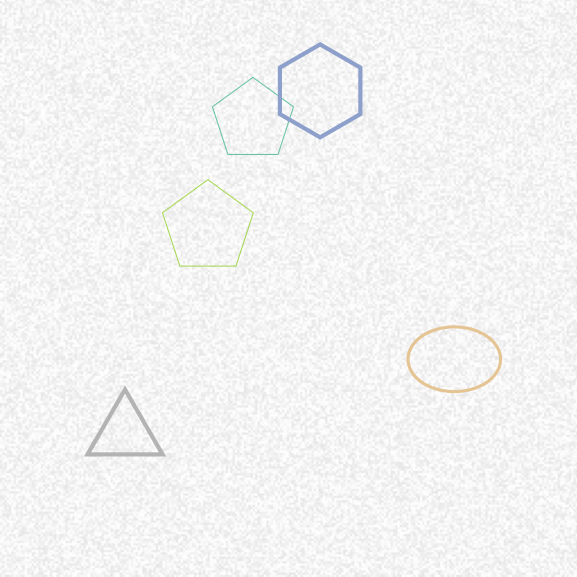[{"shape": "pentagon", "thickness": 0.5, "radius": 0.37, "center": [0.438, 0.791]}, {"shape": "hexagon", "thickness": 2, "radius": 0.4, "center": [0.554, 0.842]}, {"shape": "pentagon", "thickness": 0.5, "radius": 0.41, "center": [0.36, 0.605]}, {"shape": "oval", "thickness": 1.5, "radius": 0.4, "center": [0.787, 0.377]}, {"shape": "triangle", "thickness": 2, "radius": 0.37, "center": [0.216, 0.25]}]